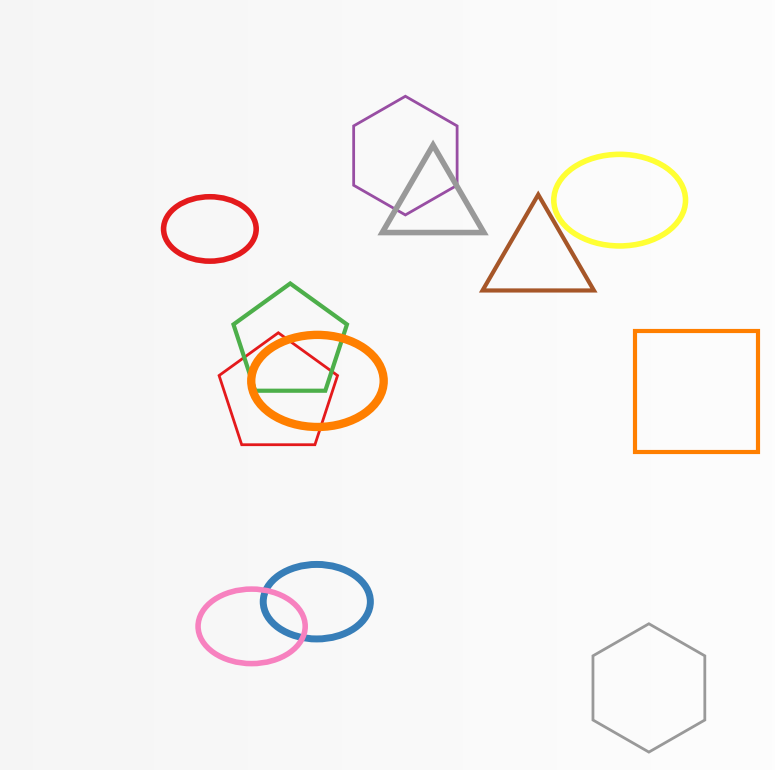[{"shape": "oval", "thickness": 2, "radius": 0.3, "center": [0.271, 0.703]}, {"shape": "pentagon", "thickness": 1, "radius": 0.4, "center": [0.359, 0.487]}, {"shape": "oval", "thickness": 2.5, "radius": 0.35, "center": [0.409, 0.219]}, {"shape": "pentagon", "thickness": 1.5, "radius": 0.38, "center": [0.374, 0.555]}, {"shape": "hexagon", "thickness": 1, "radius": 0.39, "center": [0.523, 0.798]}, {"shape": "oval", "thickness": 3, "radius": 0.43, "center": [0.41, 0.505]}, {"shape": "square", "thickness": 1.5, "radius": 0.39, "center": [0.899, 0.492]}, {"shape": "oval", "thickness": 2, "radius": 0.42, "center": [0.8, 0.74]}, {"shape": "triangle", "thickness": 1.5, "radius": 0.41, "center": [0.694, 0.664]}, {"shape": "oval", "thickness": 2, "radius": 0.35, "center": [0.325, 0.187]}, {"shape": "hexagon", "thickness": 1, "radius": 0.42, "center": [0.837, 0.107]}, {"shape": "triangle", "thickness": 2, "radius": 0.38, "center": [0.559, 0.736]}]